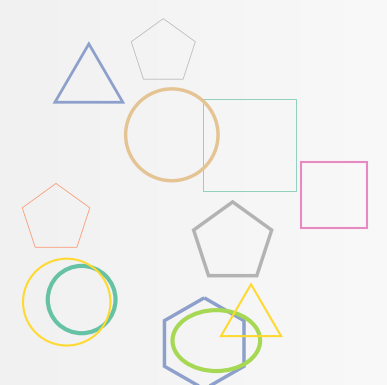[{"shape": "circle", "thickness": 3, "radius": 0.44, "center": [0.211, 0.222]}, {"shape": "square", "thickness": 0.5, "radius": 0.6, "center": [0.644, 0.623]}, {"shape": "pentagon", "thickness": 0.5, "radius": 0.46, "center": [0.145, 0.432]}, {"shape": "hexagon", "thickness": 2.5, "radius": 0.59, "center": [0.527, 0.108]}, {"shape": "triangle", "thickness": 2, "radius": 0.51, "center": [0.229, 0.785]}, {"shape": "square", "thickness": 1.5, "radius": 0.42, "center": [0.861, 0.493]}, {"shape": "oval", "thickness": 3, "radius": 0.57, "center": [0.558, 0.115]}, {"shape": "circle", "thickness": 1.5, "radius": 0.56, "center": [0.172, 0.215]}, {"shape": "triangle", "thickness": 1.5, "radius": 0.45, "center": [0.648, 0.172]}, {"shape": "circle", "thickness": 2.5, "radius": 0.6, "center": [0.443, 0.65]}, {"shape": "pentagon", "thickness": 2.5, "radius": 0.53, "center": [0.6, 0.37]}, {"shape": "pentagon", "thickness": 0.5, "radius": 0.43, "center": [0.421, 0.865]}]